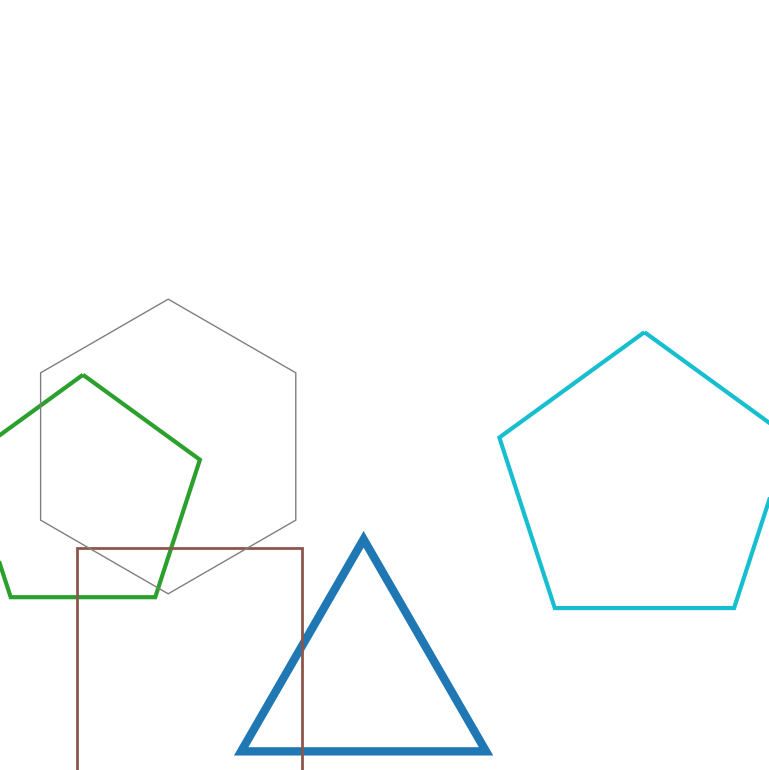[{"shape": "triangle", "thickness": 3, "radius": 0.92, "center": [0.472, 0.116]}, {"shape": "pentagon", "thickness": 1.5, "radius": 0.8, "center": [0.108, 0.354]}, {"shape": "square", "thickness": 1, "radius": 0.73, "center": [0.246, 0.143]}, {"shape": "hexagon", "thickness": 0.5, "radius": 0.96, "center": [0.218, 0.42]}, {"shape": "pentagon", "thickness": 1.5, "radius": 0.99, "center": [0.837, 0.371]}]